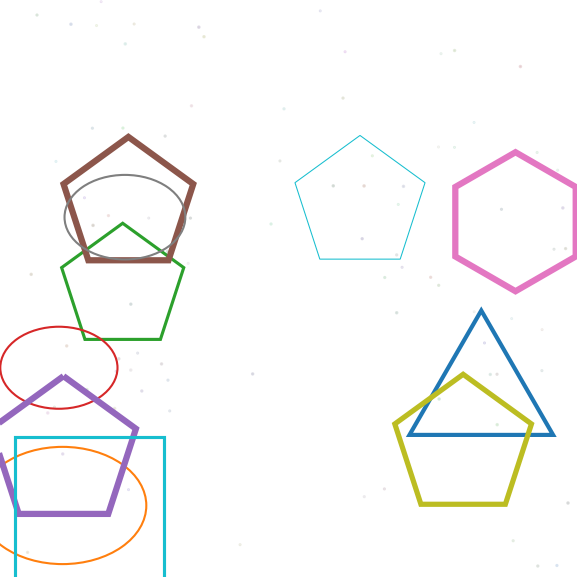[{"shape": "triangle", "thickness": 2, "radius": 0.72, "center": [0.833, 0.318]}, {"shape": "oval", "thickness": 1, "radius": 0.73, "center": [0.108, 0.124]}, {"shape": "pentagon", "thickness": 1.5, "radius": 0.56, "center": [0.212, 0.501]}, {"shape": "oval", "thickness": 1, "radius": 0.51, "center": [0.102, 0.362]}, {"shape": "pentagon", "thickness": 3, "radius": 0.66, "center": [0.11, 0.216]}, {"shape": "pentagon", "thickness": 3, "radius": 0.59, "center": [0.222, 0.644]}, {"shape": "hexagon", "thickness": 3, "radius": 0.6, "center": [0.893, 0.615]}, {"shape": "oval", "thickness": 1, "radius": 0.52, "center": [0.216, 0.623]}, {"shape": "pentagon", "thickness": 2.5, "radius": 0.62, "center": [0.802, 0.227]}, {"shape": "square", "thickness": 1.5, "radius": 0.64, "center": [0.155, 0.115]}, {"shape": "pentagon", "thickness": 0.5, "radius": 0.59, "center": [0.623, 0.646]}]